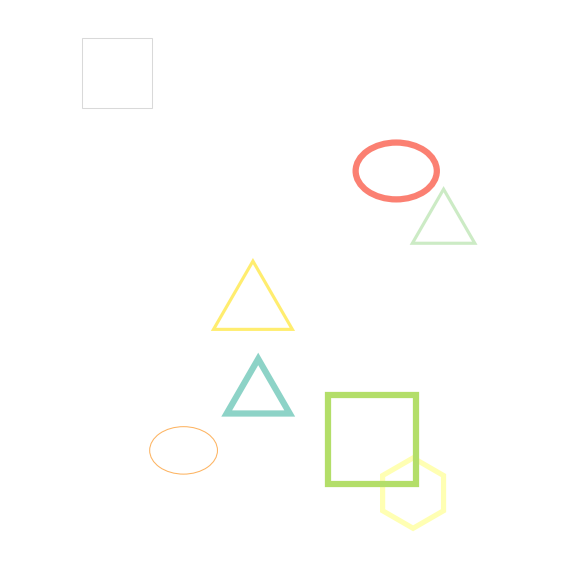[{"shape": "triangle", "thickness": 3, "radius": 0.31, "center": [0.447, 0.315]}, {"shape": "hexagon", "thickness": 2.5, "radius": 0.3, "center": [0.715, 0.145]}, {"shape": "oval", "thickness": 3, "radius": 0.35, "center": [0.686, 0.703]}, {"shape": "oval", "thickness": 0.5, "radius": 0.29, "center": [0.318, 0.219]}, {"shape": "square", "thickness": 3, "radius": 0.38, "center": [0.644, 0.238]}, {"shape": "square", "thickness": 0.5, "radius": 0.3, "center": [0.203, 0.873]}, {"shape": "triangle", "thickness": 1.5, "radius": 0.31, "center": [0.768, 0.609]}, {"shape": "triangle", "thickness": 1.5, "radius": 0.39, "center": [0.438, 0.468]}]